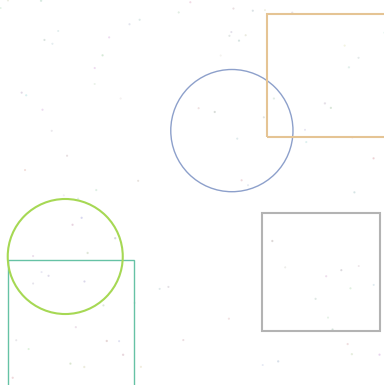[{"shape": "square", "thickness": 1, "radius": 0.82, "center": [0.184, 0.161]}, {"shape": "circle", "thickness": 1, "radius": 0.79, "center": [0.602, 0.661]}, {"shape": "circle", "thickness": 1.5, "radius": 0.75, "center": [0.169, 0.334]}, {"shape": "square", "thickness": 1.5, "radius": 0.8, "center": [0.853, 0.803]}, {"shape": "square", "thickness": 1.5, "radius": 0.77, "center": [0.834, 0.294]}]